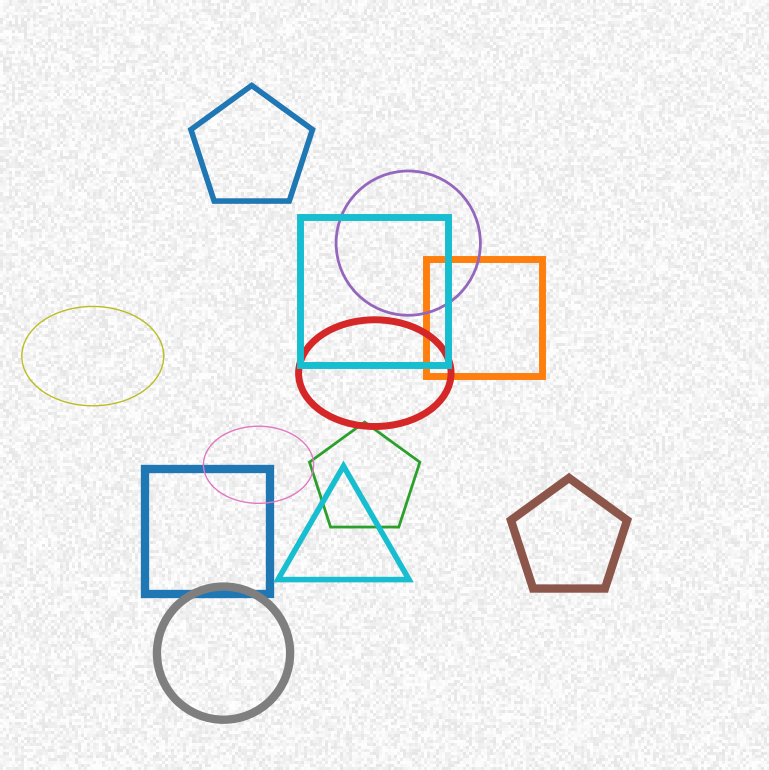[{"shape": "pentagon", "thickness": 2, "radius": 0.41, "center": [0.327, 0.806]}, {"shape": "square", "thickness": 3, "radius": 0.41, "center": [0.269, 0.309]}, {"shape": "square", "thickness": 2.5, "radius": 0.38, "center": [0.629, 0.588]}, {"shape": "pentagon", "thickness": 1, "radius": 0.38, "center": [0.474, 0.376]}, {"shape": "oval", "thickness": 2.5, "radius": 0.5, "center": [0.487, 0.515]}, {"shape": "circle", "thickness": 1, "radius": 0.47, "center": [0.53, 0.684]}, {"shape": "pentagon", "thickness": 3, "radius": 0.4, "center": [0.739, 0.3]}, {"shape": "oval", "thickness": 0.5, "radius": 0.36, "center": [0.336, 0.396]}, {"shape": "circle", "thickness": 3, "radius": 0.43, "center": [0.29, 0.152]}, {"shape": "oval", "thickness": 0.5, "radius": 0.46, "center": [0.12, 0.538]}, {"shape": "square", "thickness": 2.5, "radius": 0.48, "center": [0.486, 0.622]}, {"shape": "triangle", "thickness": 2, "radius": 0.49, "center": [0.446, 0.296]}]